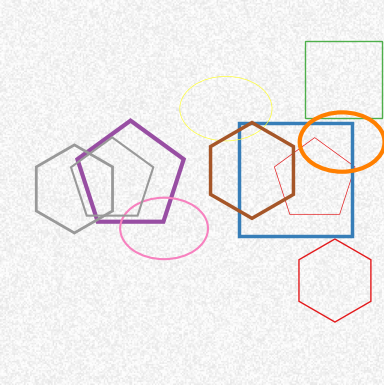[{"shape": "pentagon", "thickness": 0.5, "radius": 0.55, "center": [0.817, 0.532]}, {"shape": "hexagon", "thickness": 1, "radius": 0.54, "center": [0.87, 0.271]}, {"shape": "square", "thickness": 2.5, "radius": 0.73, "center": [0.767, 0.534]}, {"shape": "square", "thickness": 1, "radius": 0.5, "center": [0.892, 0.793]}, {"shape": "pentagon", "thickness": 3, "radius": 0.73, "center": [0.339, 0.542]}, {"shape": "oval", "thickness": 3, "radius": 0.55, "center": [0.889, 0.631]}, {"shape": "oval", "thickness": 0.5, "radius": 0.6, "center": [0.587, 0.718]}, {"shape": "hexagon", "thickness": 2.5, "radius": 0.62, "center": [0.655, 0.557]}, {"shape": "oval", "thickness": 1.5, "radius": 0.57, "center": [0.426, 0.407]}, {"shape": "hexagon", "thickness": 2, "radius": 0.57, "center": [0.193, 0.509]}, {"shape": "pentagon", "thickness": 1.5, "radius": 0.56, "center": [0.291, 0.531]}]